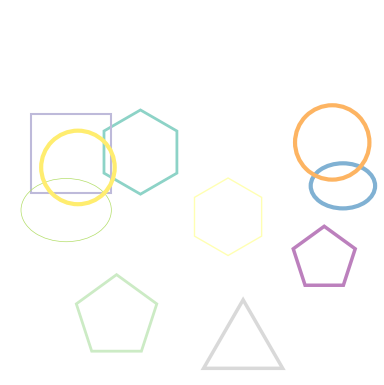[{"shape": "hexagon", "thickness": 2, "radius": 0.55, "center": [0.365, 0.605]}, {"shape": "hexagon", "thickness": 1, "radius": 0.5, "center": [0.592, 0.437]}, {"shape": "square", "thickness": 1.5, "radius": 0.52, "center": [0.184, 0.601]}, {"shape": "oval", "thickness": 3, "radius": 0.42, "center": [0.891, 0.517]}, {"shape": "circle", "thickness": 3, "radius": 0.48, "center": [0.863, 0.63]}, {"shape": "oval", "thickness": 0.5, "radius": 0.59, "center": [0.172, 0.454]}, {"shape": "triangle", "thickness": 2.5, "radius": 0.59, "center": [0.631, 0.103]}, {"shape": "pentagon", "thickness": 2.5, "radius": 0.42, "center": [0.842, 0.328]}, {"shape": "pentagon", "thickness": 2, "radius": 0.55, "center": [0.303, 0.177]}, {"shape": "circle", "thickness": 3, "radius": 0.48, "center": [0.202, 0.565]}]